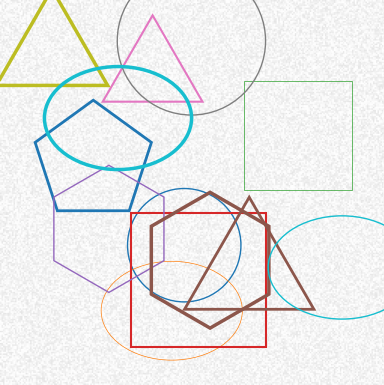[{"shape": "circle", "thickness": 1, "radius": 0.74, "center": [0.479, 0.363]}, {"shape": "pentagon", "thickness": 2, "radius": 0.79, "center": [0.242, 0.581]}, {"shape": "oval", "thickness": 0.5, "radius": 0.92, "center": [0.446, 0.193]}, {"shape": "square", "thickness": 0.5, "radius": 0.71, "center": [0.774, 0.648]}, {"shape": "square", "thickness": 1.5, "radius": 0.87, "center": [0.516, 0.272]}, {"shape": "hexagon", "thickness": 1, "radius": 0.83, "center": [0.283, 0.406]}, {"shape": "triangle", "thickness": 2, "radius": 0.97, "center": [0.647, 0.294]}, {"shape": "hexagon", "thickness": 2.5, "radius": 0.88, "center": [0.546, 0.324]}, {"shape": "triangle", "thickness": 1.5, "radius": 0.75, "center": [0.396, 0.811]}, {"shape": "circle", "thickness": 1, "radius": 0.96, "center": [0.497, 0.894]}, {"shape": "triangle", "thickness": 2.5, "radius": 0.84, "center": [0.135, 0.862]}, {"shape": "oval", "thickness": 1, "radius": 0.96, "center": [0.888, 0.305]}, {"shape": "oval", "thickness": 2.5, "radius": 0.96, "center": [0.307, 0.693]}]